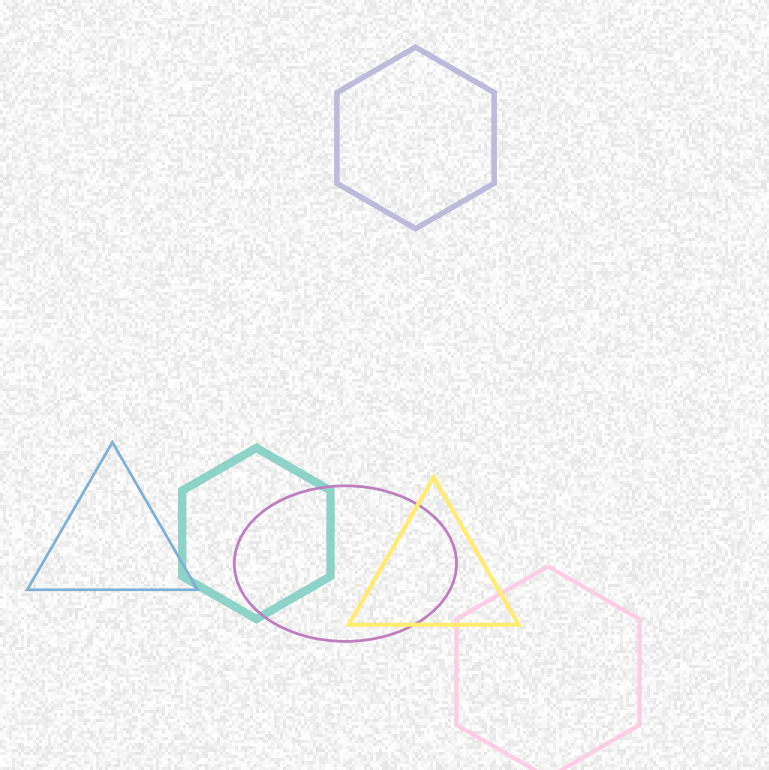[{"shape": "hexagon", "thickness": 3, "radius": 0.56, "center": [0.333, 0.307]}, {"shape": "hexagon", "thickness": 2, "radius": 0.59, "center": [0.54, 0.821]}, {"shape": "triangle", "thickness": 1, "radius": 0.64, "center": [0.146, 0.298]}, {"shape": "hexagon", "thickness": 1.5, "radius": 0.69, "center": [0.712, 0.127]}, {"shape": "oval", "thickness": 1, "radius": 0.72, "center": [0.449, 0.268]}, {"shape": "triangle", "thickness": 1.5, "radius": 0.64, "center": [0.563, 0.253]}]